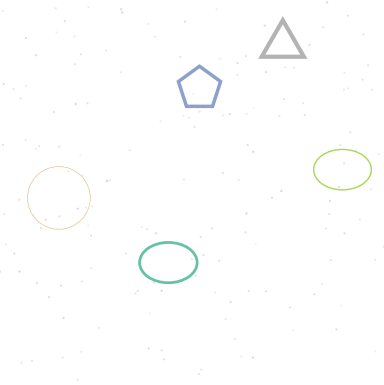[{"shape": "oval", "thickness": 2, "radius": 0.37, "center": [0.437, 0.318]}, {"shape": "pentagon", "thickness": 2.5, "radius": 0.29, "center": [0.518, 0.77]}, {"shape": "oval", "thickness": 1, "radius": 0.37, "center": [0.89, 0.559]}, {"shape": "circle", "thickness": 0.5, "radius": 0.41, "center": [0.153, 0.486]}, {"shape": "triangle", "thickness": 3, "radius": 0.32, "center": [0.735, 0.884]}]